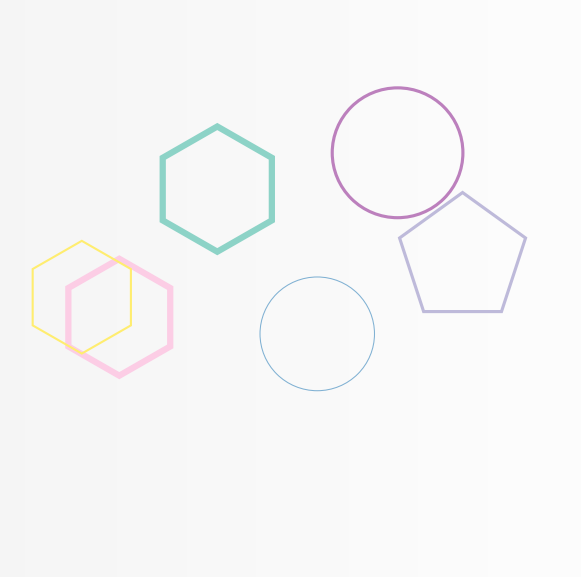[{"shape": "hexagon", "thickness": 3, "radius": 0.54, "center": [0.374, 0.672]}, {"shape": "pentagon", "thickness": 1.5, "radius": 0.57, "center": [0.796, 0.552]}, {"shape": "circle", "thickness": 0.5, "radius": 0.49, "center": [0.546, 0.421]}, {"shape": "hexagon", "thickness": 3, "radius": 0.51, "center": [0.205, 0.45]}, {"shape": "circle", "thickness": 1.5, "radius": 0.56, "center": [0.684, 0.735]}, {"shape": "hexagon", "thickness": 1, "radius": 0.49, "center": [0.141, 0.484]}]